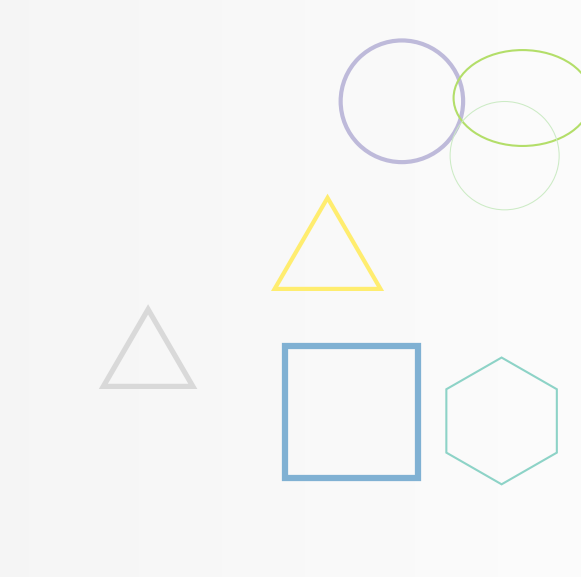[{"shape": "hexagon", "thickness": 1, "radius": 0.55, "center": [0.863, 0.27]}, {"shape": "circle", "thickness": 2, "radius": 0.53, "center": [0.691, 0.824]}, {"shape": "square", "thickness": 3, "radius": 0.57, "center": [0.605, 0.285]}, {"shape": "oval", "thickness": 1, "radius": 0.59, "center": [0.899, 0.829]}, {"shape": "triangle", "thickness": 2.5, "radius": 0.44, "center": [0.255, 0.375]}, {"shape": "circle", "thickness": 0.5, "radius": 0.47, "center": [0.868, 0.73]}, {"shape": "triangle", "thickness": 2, "radius": 0.53, "center": [0.564, 0.551]}]